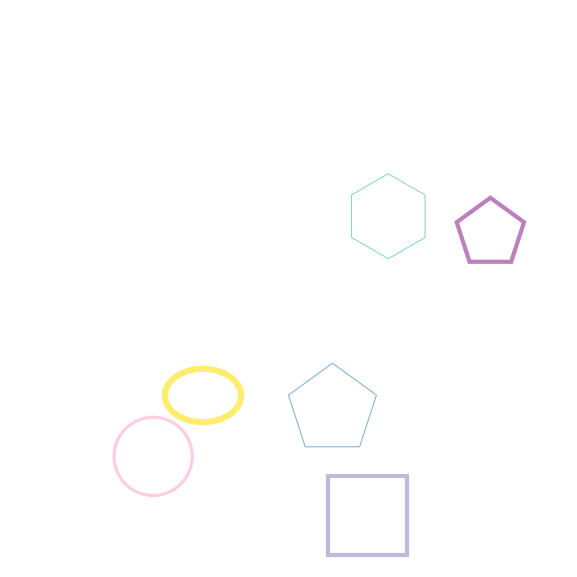[{"shape": "hexagon", "thickness": 0.5, "radius": 0.37, "center": [0.672, 0.625]}, {"shape": "square", "thickness": 2, "radius": 0.34, "center": [0.637, 0.107]}, {"shape": "pentagon", "thickness": 0.5, "radius": 0.4, "center": [0.576, 0.29]}, {"shape": "circle", "thickness": 1.5, "radius": 0.34, "center": [0.265, 0.209]}, {"shape": "pentagon", "thickness": 2, "radius": 0.31, "center": [0.849, 0.595]}, {"shape": "oval", "thickness": 3, "radius": 0.33, "center": [0.351, 0.314]}]